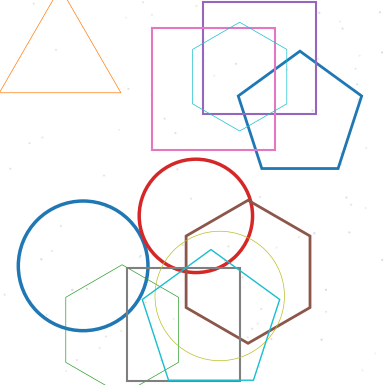[{"shape": "pentagon", "thickness": 2, "radius": 0.84, "center": [0.779, 0.699]}, {"shape": "circle", "thickness": 2.5, "radius": 0.84, "center": [0.216, 0.309]}, {"shape": "triangle", "thickness": 0.5, "radius": 0.91, "center": [0.156, 0.85]}, {"shape": "hexagon", "thickness": 0.5, "radius": 0.84, "center": [0.317, 0.143]}, {"shape": "circle", "thickness": 2.5, "radius": 0.74, "center": [0.509, 0.439]}, {"shape": "square", "thickness": 1.5, "radius": 0.73, "center": [0.675, 0.85]}, {"shape": "hexagon", "thickness": 2, "radius": 0.93, "center": [0.644, 0.294]}, {"shape": "square", "thickness": 1.5, "radius": 0.8, "center": [0.555, 0.769]}, {"shape": "square", "thickness": 1.5, "radius": 0.74, "center": [0.476, 0.158]}, {"shape": "circle", "thickness": 0.5, "radius": 0.84, "center": [0.571, 0.231]}, {"shape": "hexagon", "thickness": 0.5, "radius": 0.71, "center": [0.623, 0.801]}, {"shape": "pentagon", "thickness": 1, "radius": 0.94, "center": [0.548, 0.164]}]